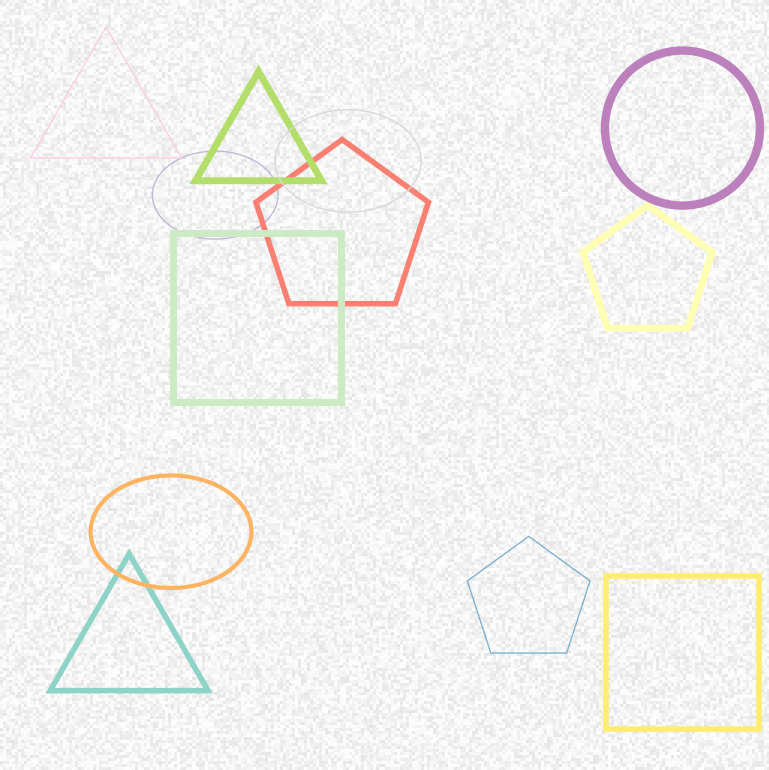[{"shape": "triangle", "thickness": 2, "radius": 0.59, "center": [0.168, 0.162]}, {"shape": "pentagon", "thickness": 2.5, "radius": 0.44, "center": [0.841, 0.645]}, {"shape": "oval", "thickness": 0.5, "radius": 0.41, "center": [0.28, 0.747]}, {"shape": "pentagon", "thickness": 2, "radius": 0.59, "center": [0.444, 0.701]}, {"shape": "pentagon", "thickness": 0.5, "radius": 0.42, "center": [0.687, 0.22]}, {"shape": "oval", "thickness": 1.5, "radius": 0.52, "center": [0.222, 0.309]}, {"shape": "triangle", "thickness": 2.5, "radius": 0.47, "center": [0.336, 0.813]}, {"shape": "triangle", "thickness": 0.5, "radius": 0.57, "center": [0.138, 0.851]}, {"shape": "oval", "thickness": 0.5, "radius": 0.47, "center": [0.452, 0.791]}, {"shape": "circle", "thickness": 3, "radius": 0.5, "center": [0.886, 0.834]}, {"shape": "square", "thickness": 2.5, "radius": 0.55, "center": [0.334, 0.588]}, {"shape": "square", "thickness": 2, "radius": 0.5, "center": [0.887, 0.153]}]